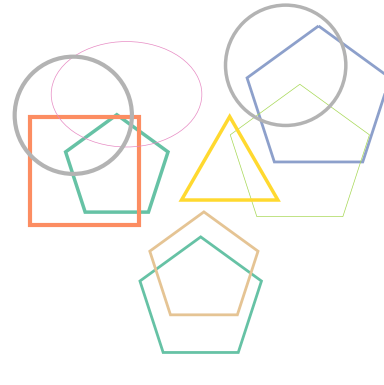[{"shape": "pentagon", "thickness": 2.5, "radius": 0.7, "center": [0.303, 0.562]}, {"shape": "pentagon", "thickness": 2, "radius": 0.83, "center": [0.521, 0.219]}, {"shape": "square", "thickness": 3, "radius": 0.7, "center": [0.219, 0.556]}, {"shape": "pentagon", "thickness": 2, "radius": 0.98, "center": [0.827, 0.737]}, {"shape": "oval", "thickness": 0.5, "radius": 0.98, "center": [0.329, 0.755]}, {"shape": "pentagon", "thickness": 0.5, "radius": 0.95, "center": [0.779, 0.591]}, {"shape": "triangle", "thickness": 2.5, "radius": 0.72, "center": [0.597, 0.553]}, {"shape": "pentagon", "thickness": 2, "radius": 0.74, "center": [0.53, 0.302]}, {"shape": "circle", "thickness": 3, "radius": 0.76, "center": [0.19, 0.701]}, {"shape": "circle", "thickness": 2.5, "radius": 0.78, "center": [0.742, 0.83]}]